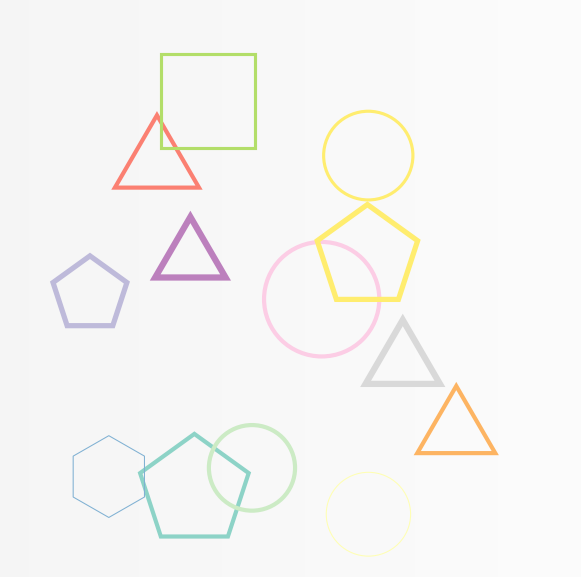[{"shape": "pentagon", "thickness": 2, "radius": 0.49, "center": [0.334, 0.15]}, {"shape": "circle", "thickness": 0.5, "radius": 0.36, "center": [0.634, 0.109]}, {"shape": "pentagon", "thickness": 2.5, "radius": 0.33, "center": [0.155, 0.489]}, {"shape": "triangle", "thickness": 2, "radius": 0.42, "center": [0.27, 0.716]}, {"shape": "hexagon", "thickness": 0.5, "radius": 0.35, "center": [0.187, 0.174]}, {"shape": "triangle", "thickness": 2, "radius": 0.39, "center": [0.785, 0.253]}, {"shape": "square", "thickness": 1.5, "radius": 0.4, "center": [0.358, 0.824]}, {"shape": "circle", "thickness": 2, "radius": 0.5, "center": [0.553, 0.481]}, {"shape": "triangle", "thickness": 3, "radius": 0.37, "center": [0.693, 0.371]}, {"shape": "triangle", "thickness": 3, "radius": 0.35, "center": [0.328, 0.554]}, {"shape": "circle", "thickness": 2, "radius": 0.37, "center": [0.433, 0.189]}, {"shape": "pentagon", "thickness": 2.5, "radius": 0.45, "center": [0.632, 0.554]}, {"shape": "circle", "thickness": 1.5, "radius": 0.38, "center": [0.634, 0.73]}]